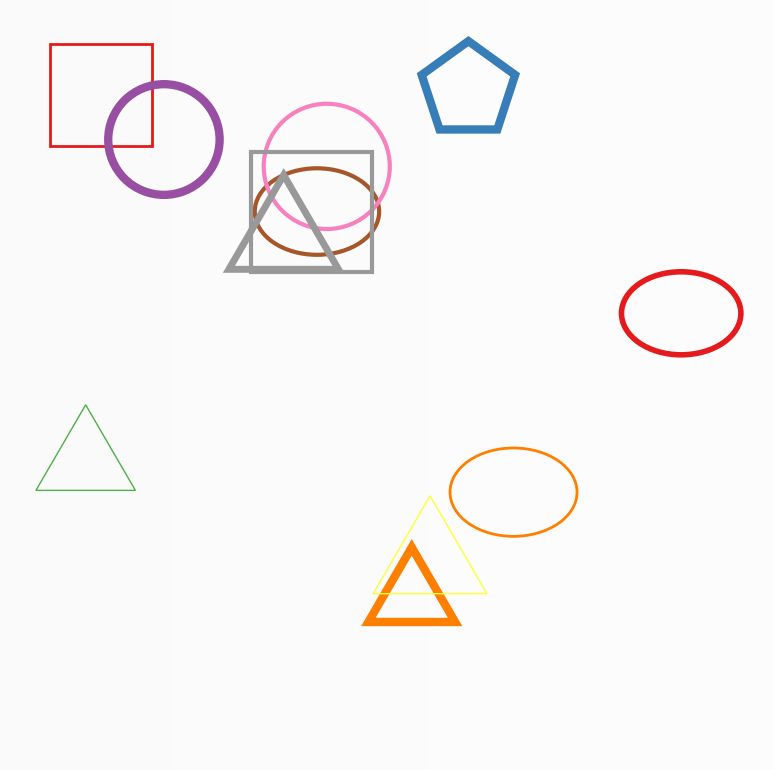[{"shape": "oval", "thickness": 2, "radius": 0.39, "center": [0.879, 0.593]}, {"shape": "square", "thickness": 1, "radius": 0.33, "center": [0.13, 0.876]}, {"shape": "pentagon", "thickness": 3, "radius": 0.32, "center": [0.604, 0.883]}, {"shape": "triangle", "thickness": 0.5, "radius": 0.37, "center": [0.111, 0.4]}, {"shape": "circle", "thickness": 3, "radius": 0.36, "center": [0.212, 0.819]}, {"shape": "oval", "thickness": 1, "radius": 0.41, "center": [0.663, 0.361]}, {"shape": "triangle", "thickness": 3, "radius": 0.32, "center": [0.531, 0.225]}, {"shape": "triangle", "thickness": 0.5, "radius": 0.42, "center": [0.555, 0.271]}, {"shape": "oval", "thickness": 1.5, "radius": 0.4, "center": [0.409, 0.725]}, {"shape": "circle", "thickness": 1.5, "radius": 0.41, "center": [0.422, 0.784]}, {"shape": "square", "thickness": 1.5, "radius": 0.39, "center": [0.402, 0.725]}, {"shape": "triangle", "thickness": 2.5, "radius": 0.41, "center": [0.366, 0.691]}]